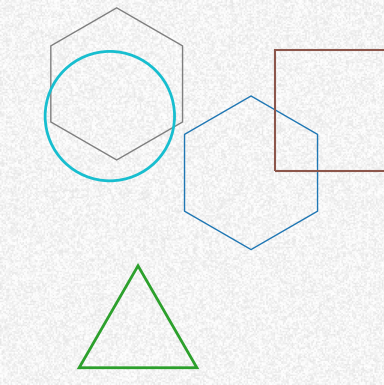[{"shape": "hexagon", "thickness": 1, "radius": 1.0, "center": [0.652, 0.551]}, {"shape": "triangle", "thickness": 2, "radius": 0.88, "center": [0.359, 0.133]}, {"shape": "square", "thickness": 1.5, "radius": 0.79, "center": [0.873, 0.713]}, {"shape": "hexagon", "thickness": 1, "radius": 0.99, "center": [0.303, 0.782]}, {"shape": "circle", "thickness": 2, "radius": 0.84, "center": [0.285, 0.698]}]